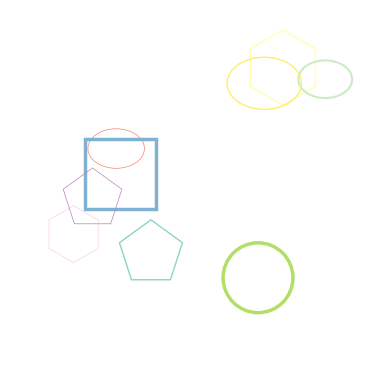[{"shape": "pentagon", "thickness": 1, "radius": 0.43, "center": [0.392, 0.343]}, {"shape": "hexagon", "thickness": 1, "radius": 0.49, "center": [0.735, 0.824]}, {"shape": "oval", "thickness": 0.5, "radius": 0.37, "center": [0.302, 0.614]}, {"shape": "square", "thickness": 2.5, "radius": 0.46, "center": [0.313, 0.548]}, {"shape": "circle", "thickness": 2.5, "radius": 0.45, "center": [0.67, 0.279]}, {"shape": "hexagon", "thickness": 0.5, "radius": 0.37, "center": [0.191, 0.392]}, {"shape": "pentagon", "thickness": 0.5, "radius": 0.4, "center": [0.24, 0.484]}, {"shape": "oval", "thickness": 1.5, "radius": 0.35, "center": [0.845, 0.794]}, {"shape": "oval", "thickness": 1, "radius": 0.48, "center": [0.686, 0.784]}]